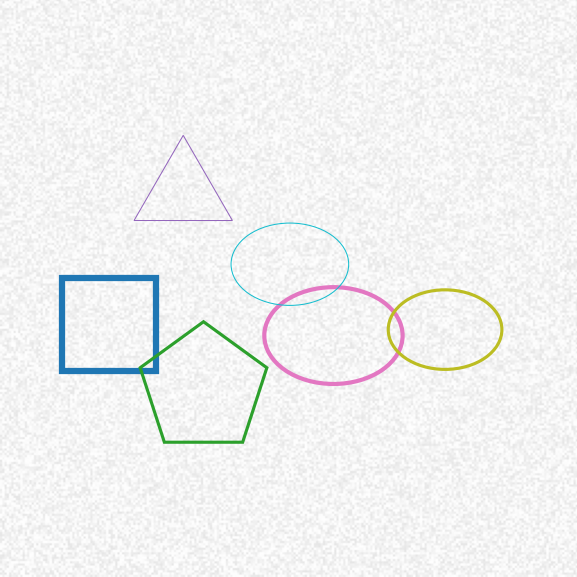[{"shape": "square", "thickness": 3, "radius": 0.41, "center": [0.189, 0.437]}, {"shape": "pentagon", "thickness": 1.5, "radius": 0.58, "center": [0.352, 0.327]}, {"shape": "triangle", "thickness": 0.5, "radius": 0.49, "center": [0.317, 0.666]}, {"shape": "oval", "thickness": 2, "radius": 0.6, "center": [0.577, 0.418]}, {"shape": "oval", "thickness": 1.5, "radius": 0.49, "center": [0.771, 0.428]}, {"shape": "oval", "thickness": 0.5, "radius": 0.51, "center": [0.502, 0.542]}]